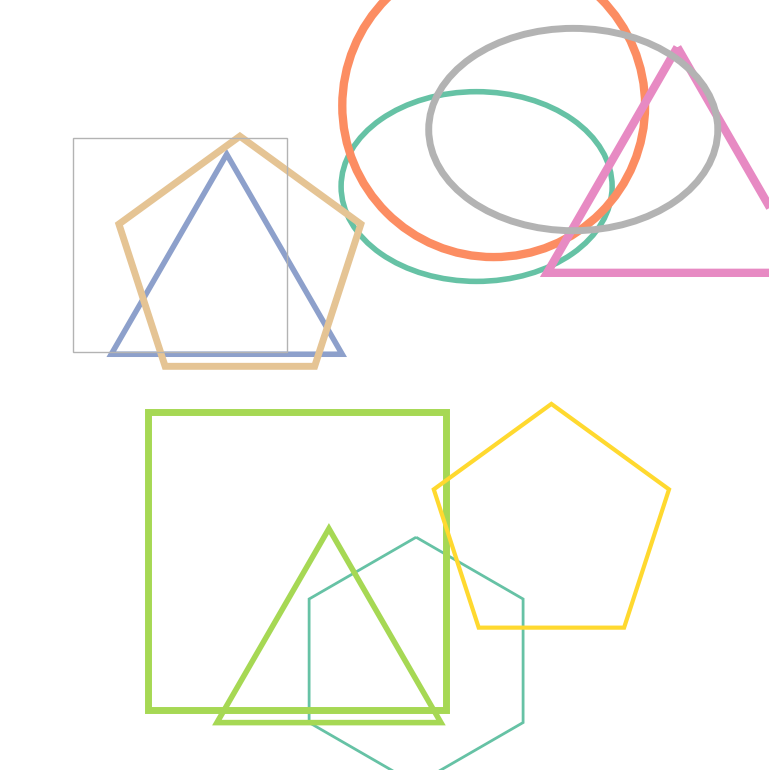[{"shape": "oval", "thickness": 2, "radius": 0.88, "center": [0.619, 0.758]}, {"shape": "hexagon", "thickness": 1, "radius": 0.8, "center": [0.54, 0.142]}, {"shape": "circle", "thickness": 3, "radius": 0.98, "center": [0.641, 0.863]}, {"shape": "triangle", "thickness": 2, "radius": 0.87, "center": [0.294, 0.627]}, {"shape": "triangle", "thickness": 3, "radius": 0.98, "center": [0.88, 0.743]}, {"shape": "square", "thickness": 2.5, "radius": 0.97, "center": [0.386, 0.271]}, {"shape": "triangle", "thickness": 2, "radius": 0.84, "center": [0.427, 0.146]}, {"shape": "pentagon", "thickness": 1.5, "radius": 0.8, "center": [0.716, 0.315]}, {"shape": "pentagon", "thickness": 2.5, "radius": 0.83, "center": [0.312, 0.658]}, {"shape": "oval", "thickness": 2.5, "radius": 0.94, "center": [0.744, 0.832]}, {"shape": "square", "thickness": 0.5, "radius": 0.69, "center": [0.234, 0.682]}]